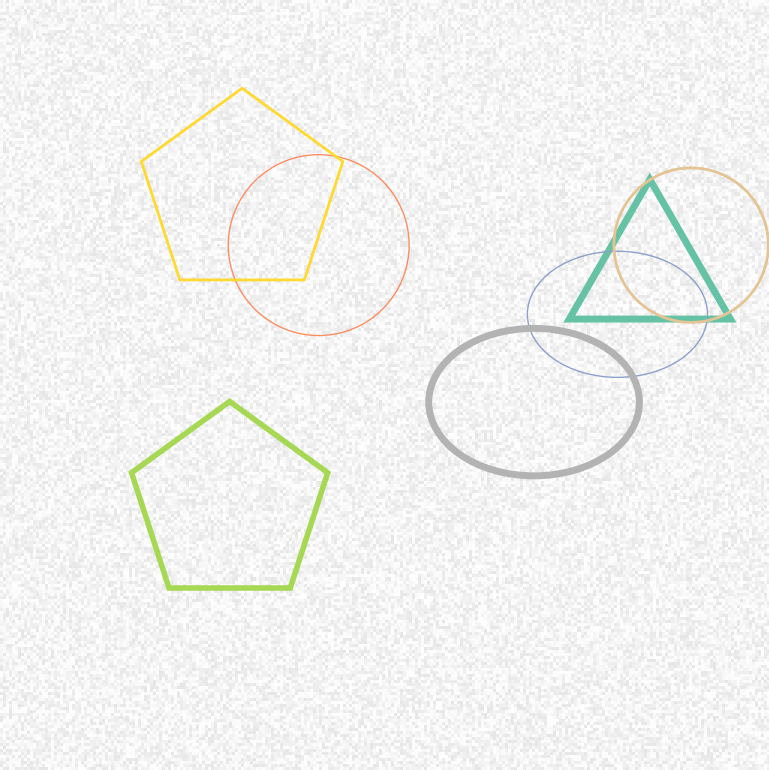[{"shape": "triangle", "thickness": 2.5, "radius": 0.6, "center": [0.844, 0.646]}, {"shape": "circle", "thickness": 0.5, "radius": 0.59, "center": [0.414, 0.682]}, {"shape": "oval", "thickness": 0.5, "radius": 0.58, "center": [0.802, 0.592]}, {"shape": "pentagon", "thickness": 2, "radius": 0.67, "center": [0.298, 0.345]}, {"shape": "pentagon", "thickness": 1, "radius": 0.69, "center": [0.314, 0.748]}, {"shape": "circle", "thickness": 1, "radius": 0.5, "center": [0.898, 0.682]}, {"shape": "oval", "thickness": 2.5, "radius": 0.68, "center": [0.694, 0.478]}]